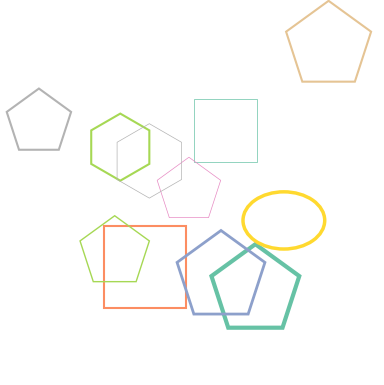[{"shape": "pentagon", "thickness": 3, "radius": 0.6, "center": [0.663, 0.246]}, {"shape": "square", "thickness": 0.5, "radius": 0.41, "center": [0.585, 0.661]}, {"shape": "square", "thickness": 1.5, "radius": 0.53, "center": [0.377, 0.306]}, {"shape": "pentagon", "thickness": 2, "radius": 0.6, "center": [0.574, 0.281]}, {"shape": "pentagon", "thickness": 0.5, "radius": 0.43, "center": [0.491, 0.505]}, {"shape": "hexagon", "thickness": 1.5, "radius": 0.44, "center": [0.312, 0.618]}, {"shape": "pentagon", "thickness": 1, "radius": 0.47, "center": [0.298, 0.345]}, {"shape": "oval", "thickness": 2.5, "radius": 0.53, "center": [0.737, 0.427]}, {"shape": "pentagon", "thickness": 1.5, "radius": 0.58, "center": [0.853, 0.882]}, {"shape": "pentagon", "thickness": 1.5, "radius": 0.44, "center": [0.101, 0.682]}, {"shape": "hexagon", "thickness": 0.5, "radius": 0.48, "center": [0.388, 0.582]}]